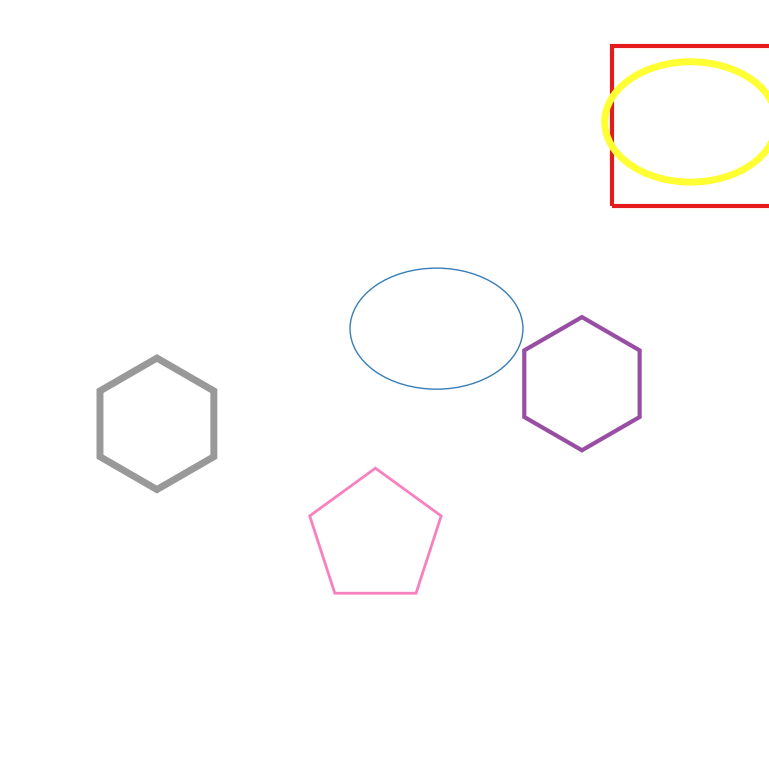[{"shape": "square", "thickness": 1.5, "radius": 0.52, "center": [0.898, 0.836]}, {"shape": "oval", "thickness": 0.5, "radius": 0.56, "center": [0.567, 0.573]}, {"shape": "hexagon", "thickness": 1.5, "radius": 0.43, "center": [0.756, 0.502]}, {"shape": "oval", "thickness": 2.5, "radius": 0.56, "center": [0.897, 0.842]}, {"shape": "pentagon", "thickness": 1, "radius": 0.45, "center": [0.488, 0.302]}, {"shape": "hexagon", "thickness": 2.5, "radius": 0.43, "center": [0.204, 0.45]}]